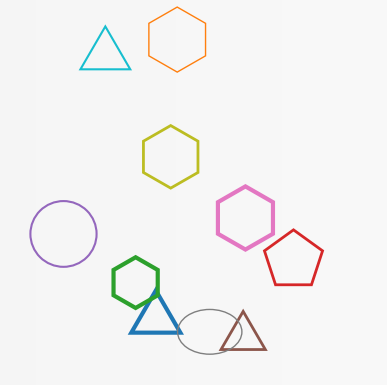[{"shape": "triangle", "thickness": 3, "radius": 0.37, "center": [0.402, 0.172]}, {"shape": "hexagon", "thickness": 1, "radius": 0.42, "center": [0.457, 0.897]}, {"shape": "hexagon", "thickness": 3, "radius": 0.33, "center": [0.35, 0.266]}, {"shape": "pentagon", "thickness": 2, "radius": 0.39, "center": [0.757, 0.324]}, {"shape": "circle", "thickness": 1.5, "radius": 0.43, "center": [0.164, 0.392]}, {"shape": "triangle", "thickness": 2, "radius": 0.33, "center": [0.628, 0.125]}, {"shape": "hexagon", "thickness": 3, "radius": 0.41, "center": [0.633, 0.434]}, {"shape": "oval", "thickness": 1, "radius": 0.42, "center": [0.541, 0.138]}, {"shape": "hexagon", "thickness": 2, "radius": 0.41, "center": [0.441, 0.593]}, {"shape": "triangle", "thickness": 1.5, "radius": 0.37, "center": [0.272, 0.857]}]